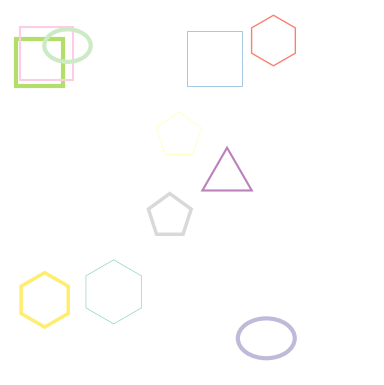[{"shape": "hexagon", "thickness": 0.5, "radius": 0.42, "center": [0.295, 0.242]}, {"shape": "pentagon", "thickness": 0.5, "radius": 0.31, "center": [0.465, 0.648]}, {"shape": "oval", "thickness": 3, "radius": 0.37, "center": [0.692, 0.121]}, {"shape": "hexagon", "thickness": 1, "radius": 0.33, "center": [0.71, 0.895]}, {"shape": "square", "thickness": 0.5, "radius": 0.36, "center": [0.557, 0.847]}, {"shape": "square", "thickness": 3, "radius": 0.31, "center": [0.102, 0.837]}, {"shape": "square", "thickness": 1.5, "radius": 0.35, "center": [0.121, 0.862]}, {"shape": "pentagon", "thickness": 2.5, "radius": 0.29, "center": [0.441, 0.439]}, {"shape": "triangle", "thickness": 1.5, "radius": 0.37, "center": [0.59, 0.542]}, {"shape": "oval", "thickness": 3, "radius": 0.3, "center": [0.175, 0.882]}, {"shape": "hexagon", "thickness": 2.5, "radius": 0.35, "center": [0.116, 0.221]}]